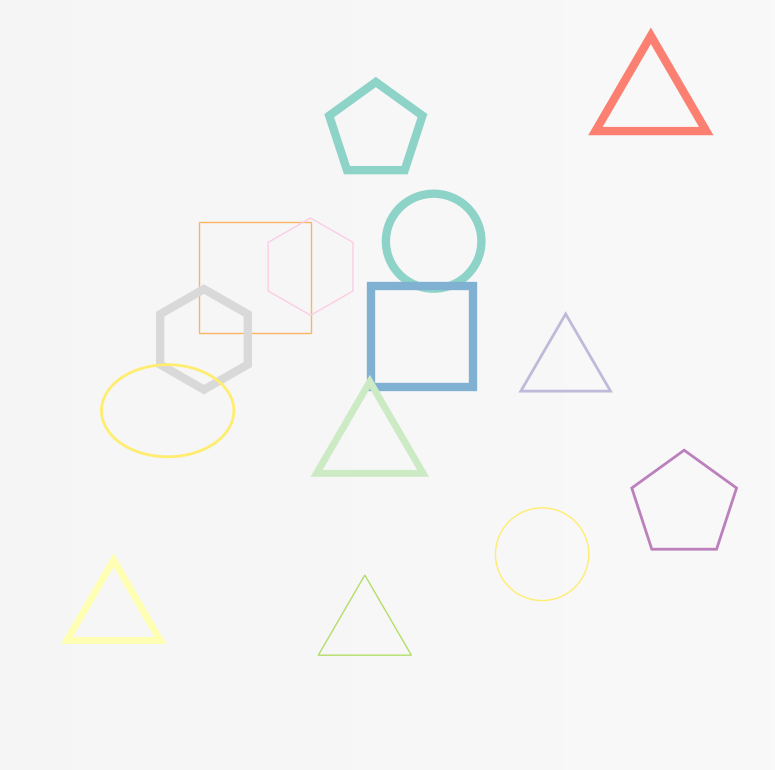[{"shape": "pentagon", "thickness": 3, "radius": 0.32, "center": [0.485, 0.83]}, {"shape": "circle", "thickness": 3, "radius": 0.31, "center": [0.56, 0.687]}, {"shape": "triangle", "thickness": 2.5, "radius": 0.35, "center": [0.147, 0.203]}, {"shape": "triangle", "thickness": 1, "radius": 0.33, "center": [0.73, 0.525]}, {"shape": "triangle", "thickness": 3, "radius": 0.41, "center": [0.84, 0.871]}, {"shape": "square", "thickness": 3, "radius": 0.33, "center": [0.544, 0.563]}, {"shape": "square", "thickness": 0.5, "radius": 0.36, "center": [0.329, 0.639]}, {"shape": "triangle", "thickness": 0.5, "radius": 0.35, "center": [0.471, 0.184]}, {"shape": "hexagon", "thickness": 0.5, "radius": 0.32, "center": [0.401, 0.654]}, {"shape": "hexagon", "thickness": 3, "radius": 0.33, "center": [0.263, 0.559]}, {"shape": "pentagon", "thickness": 1, "radius": 0.36, "center": [0.883, 0.344]}, {"shape": "triangle", "thickness": 2.5, "radius": 0.4, "center": [0.477, 0.425]}, {"shape": "oval", "thickness": 1, "radius": 0.43, "center": [0.216, 0.467]}, {"shape": "circle", "thickness": 0.5, "radius": 0.3, "center": [0.7, 0.28]}]